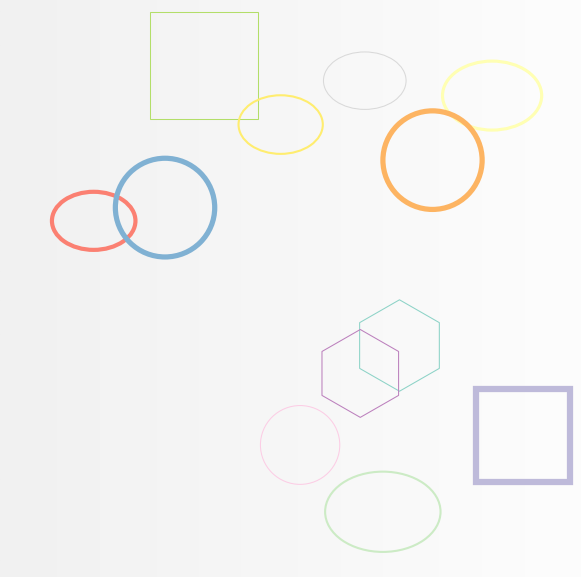[{"shape": "hexagon", "thickness": 0.5, "radius": 0.4, "center": [0.687, 0.401]}, {"shape": "oval", "thickness": 1.5, "radius": 0.43, "center": [0.847, 0.834]}, {"shape": "square", "thickness": 3, "radius": 0.4, "center": [0.9, 0.245]}, {"shape": "oval", "thickness": 2, "radius": 0.36, "center": [0.161, 0.617]}, {"shape": "circle", "thickness": 2.5, "radius": 0.43, "center": [0.284, 0.64]}, {"shape": "circle", "thickness": 2.5, "radius": 0.43, "center": [0.744, 0.722]}, {"shape": "square", "thickness": 0.5, "radius": 0.46, "center": [0.351, 0.885]}, {"shape": "circle", "thickness": 0.5, "radius": 0.34, "center": [0.516, 0.229]}, {"shape": "oval", "thickness": 0.5, "radius": 0.36, "center": [0.628, 0.859]}, {"shape": "hexagon", "thickness": 0.5, "radius": 0.38, "center": [0.62, 0.352]}, {"shape": "oval", "thickness": 1, "radius": 0.5, "center": [0.659, 0.113]}, {"shape": "oval", "thickness": 1, "radius": 0.36, "center": [0.483, 0.783]}]